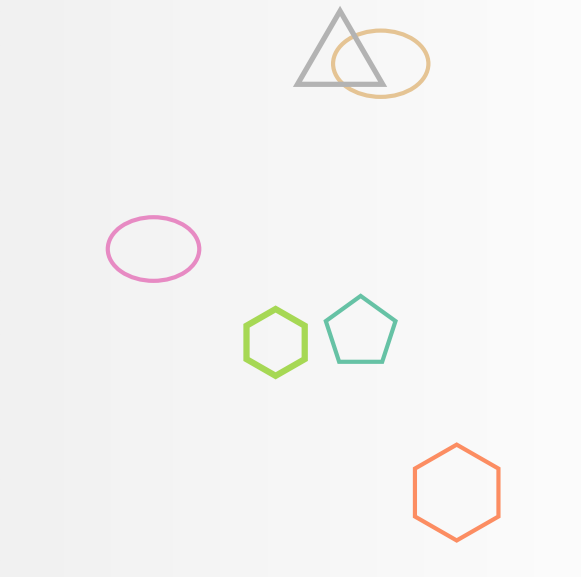[{"shape": "pentagon", "thickness": 2, "radius": 0.32, "center": [0.62, 0.424]}, {"shape": "hexagon", "thickness": 2, "radius": 0.41, "center": [0.786, 0.146]}, {"shape": "oval", "thickness": 2, "radius": 0.39, "center": [0.264, 0.568]}, {"shape": "hexagon", "thickness": 3, "radius": 0.29, "center": [0.474, 0.406]}, {"shape": "oval", "thickness": 2, "radius": 0.41, "center": [0.655, 0.889]}, {"shape": "triangle", "thickness": 2.5, "radius": 0.42, "center": [0.585, 0.895]}]